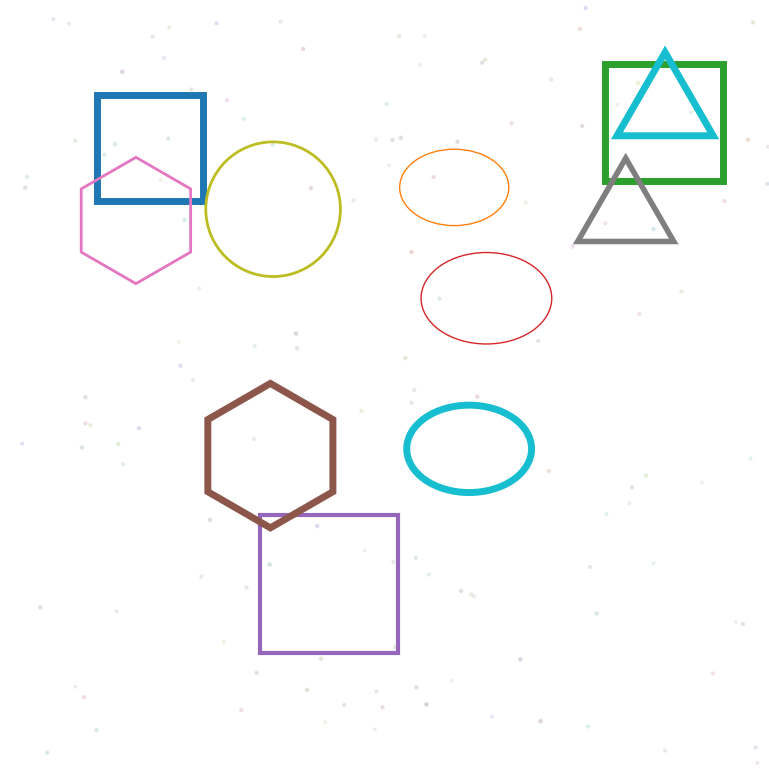[{"shape": "square", "thickness": 2.5, "radius": 0.34, "center": [0.195, 0.808]}, {"shape": "oval", "thickness": 0.5, "radius": 0.35, "center": [0.59, 0.757]}, {"shape": "square", "thickness": 2.5, "radius": 0.38, "center": [0.863, 0.841]}, {"shape": "oval", "thickness": 0.5, "radius": 0.42, "center": [0.632, 0.613]}, {"shape": "square", "thickness": 1.5, "radius": 0.45, "center": [0.427, 0.241]}, {"shape": "hexagon", "thickness": 2.5, "radius": 0.47, "center": [0.351, 0.408]}, {"shape": "hexagon", "thickness": 1, "radius": 0.41, "center": [0.177, 0.714]}, {"shape": "triangle", "thickness": 2, "radius": 0.36, "center": [0.813, 0.722]}, {"shape": "circle", "thickness": 1, "radius": 0.44, "center": [0.355, 0.728]}, {"shape": "triangle", "thickness": 2.5, "radius": 0.36, "center": [0.864, 0.86]}, {"shape": "oval", "thickness": 2.5, "radius": 0.41, "center": [0.609, 0.417]}]